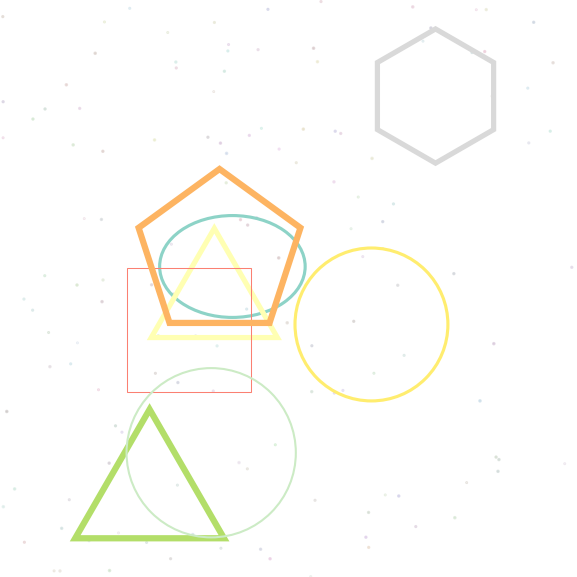[{"shape": "oval", "thickness": 1.5, "radius": 0.63, "center": [0.402, 0.538]}, {"shape": "triangle", "thickness": 2.5, "radius": 0.63, "center": [0.371, 0.478]}, {"shape": "square", "thickness": 0.5, "radius": 0.54, "center": [0.327, 0.427]}, {"shape": "pentagon", "thickness": 3, "radius": 0.74, "center": [0.38, 0.559]}, {"shape": "triangle", "thickness": 3, "radius": 0.74, "center": [0.259, 0.141]}, {"shape": "hexagon", "thickness": 2.5, "radius": 0.58, "center": [0.754, 0.833]}, {"shape": "circle", "thickness": 1, "radius": 0.73, "center": [0.366, 0.215]}, {"shape": "circle", "thickness": 1.5, "radius": 0.66, "center": [0.643, 0.437]}]